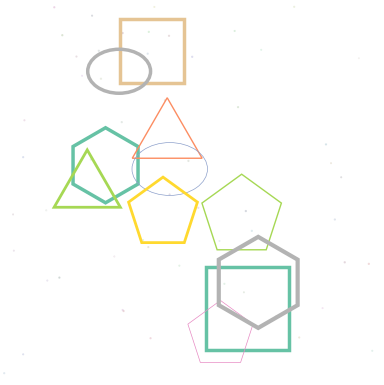[{"shape": "square", "thickness": 2.5, "radius": 0.54, "center": [0.642, 0.199]}, {"shape": "hexagon", "thickness": 2.5, "radius": 0.49, "center": [0.274, 0.571]}, {"shape": "triangle", "thickness": 1, "radius": 0.52, "center": [0.434, 0.641]}, {"shape": "oval", "thickness": 0.5, "radius": 0.49, "center": [0.441, 0.561]}, {"shape": "pentagon", "thickness": 0.5, "radius": 0.44, "center": [0.573, 0.131]}, {"shape": "triangle", "thickness": 2, "radius": 0.5, "center": [0.227, 0.511]}, {"shape": "pentagon", "thickness": 1, "radius": 0.54, "center": [0.628, 0.439]}, {"shape": "pentagon", "thickness": 2, "radius": 0.47, "center": [0.423, 0.446]}, {"shape": "square", "thickness": 2.5, "radius": 0.41, "center": [0.396, 0.868]}, {"shape": "oval", "thickness": 2.5, "radius": 0.41, "center": [0.309, 0.815]}, {"shape": "hexagon", "thickness": 3, "radius": 0.59, "center": [0.671, 0.267]}]